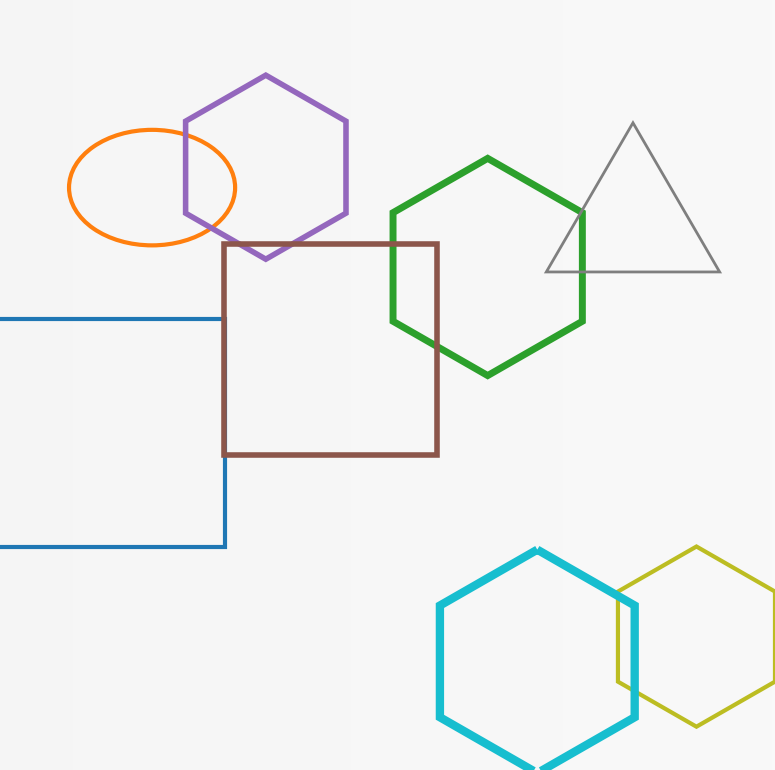[{"shape": "square", "thickness": 1.5, "radius": 0.74, "center": [0.142, 0.437]}, {"shape": "oval", "thickness": 1.5, "radius": 0.54, "center": [0.196, 0.756]}, {"shape": "hexagon", "thickness": 2.5, "radius": 0.71, "center": [0.629, 0.653]}, {"shape": "hexagon", "thickness": 2, "radius": 0.6, "center": [0.343, 0.783]}, {"shape": "square", "thickness": 2, "radius": 0.69, "center": [0.426, 0.546]}, {"shape": "triangle", "thickness": 1, "radius": 0.65, "center": [0.817, 0.711]}, {"shape": "hexagon", "thickness": 1.5, "radius": 0.58, "center": [0.899, 0.173]}, {"shape": "hexagon", "thickness": 3, "radius": 0.73, "center": [0.693, 0.141]}]